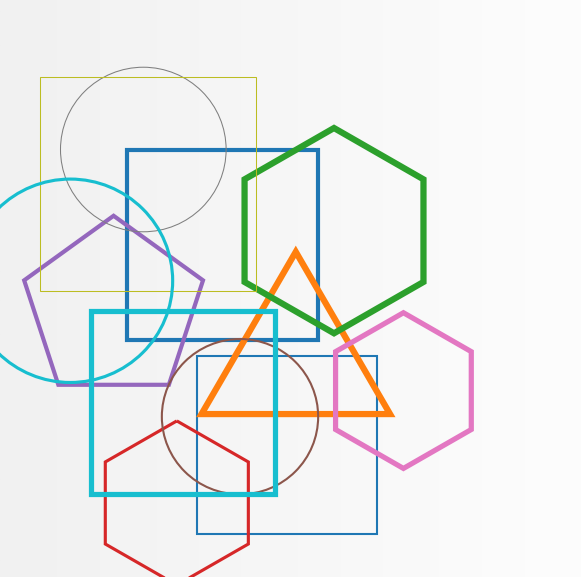[{"shape": "square", "thickness": 2, "radius": 0.82, "center": [0.382, 0.575]}, {"shape": "square", "thickness": 1, "radius": 0.77, "center": [0.494, 0.228]}, {"shape": "triangle", "thickness": 3, "radius": 0.94, "center": [0.509, 0.376]}, {"shape": "hexagon", "thickness": 3, "radius": 0.89, "center": [0.575, 0.6]}, {"shape": "hexagon", "thickness": 1.5, "radius": 0.71, "center": [0.304, 0.128]}, {"shape": "pentagon", "thickness": 2, "radius": 0.81, "center": [0.195, 0.464]}, {"shape": "circle", "thickness": 1, "radius": 0.67, "center": [0.413, 0.278]}, {"shape": "hexagon", "thickness": 2.5, "radius": 0.67, "center": [0.694, 0.323]}, {"shape": "circle", "thickness": 0.5, "radius": 0.71, "center": [0.247, 0.74]}, {"shape": "square", "thickness": 0.5, "radius": 0.93, "center": [0.254, 0.681]}, {"shape": "circle", "thickness": 1.5, "radius": 0.88, "center": [0.121, 0.513]}, {"shape": "square", "thickness": 2.5, "radius": 0.79, "center": [0.315, 0.302]}]